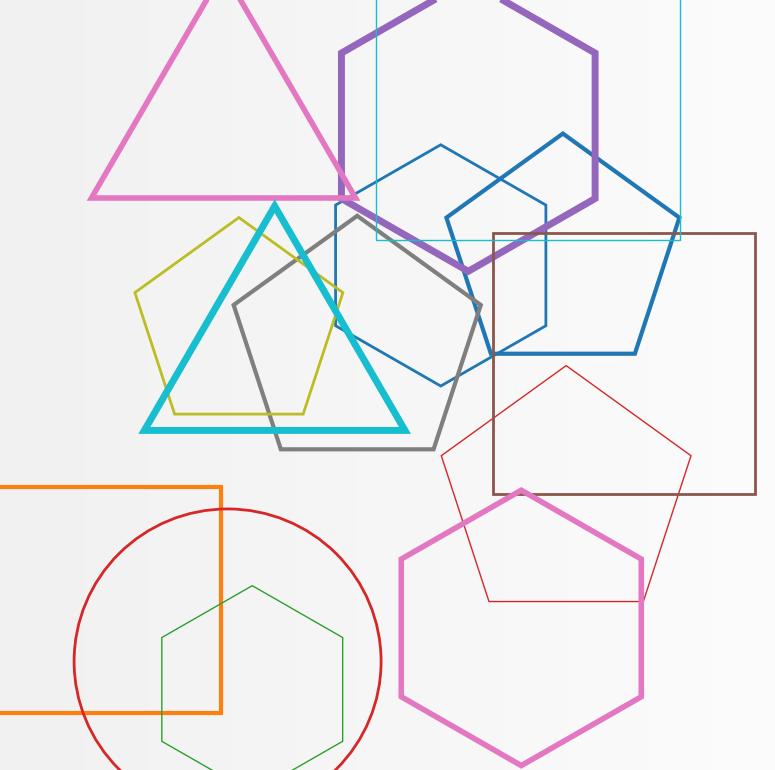[{"shape": "hexagon", "thickness": 1, "radius": 0.78, "center": [0.569, 0.655]}, {"shape": "pentagon", "thickness": 1.5, "radius": 0.79, "center": [0.726, 0.668]}, {"shape": "square", "thickness": 1.5, "radius": 0.73, "center": [0.139, 0.221]}, {"shape": "hexagon", "thickness": 0.5, "radius": 0.67, "center": [0.325, 0.105]}, {"shape": "pentagon", "thickness": 0.5, "radius": 0.85, "center": [0.731, 0.356]}, {"shape": "circle", "thickness": 1, "radius": 0.99, "center": [0.294, 0.141]}, {"shape": "hexagon", "thickness": 2.5, "radius": 0.94, "center": [0.604, 0.837]}, {"shape": "square", "thickness": 1, "radius": 0.84, "center": [0.805, 0.528]}, {"shape": "hexagon", "thickness": 2, "radius": 0.89, "center": [0.673, 0.185]}, {"shape": "triangle", "thickness": 2, "radius": 0.98, "center": [0.288, 0.841]}, {"shape": "pentagon", "thickness": 1.5, "radius": 0.84, "center": [0.461, 0.552]}, {"shape": "pentagon", "thickness": 1, "radius": 0.71, "center": [0.308, 0.576]}, {"shape": "triangle", "thickness": 2.5, "radius": 0.97, "center": [0.354, 0.538]}, {"shape": "square", "thickness": 0.5, "radius": 0.98, "center": [0.681, 0.885]}]